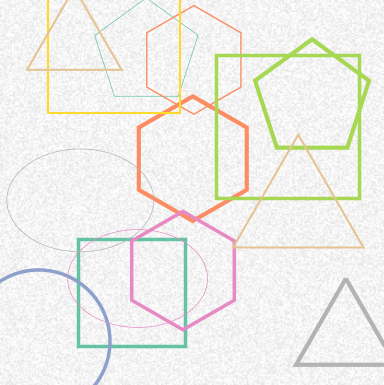[{"shape": "square", "thickness": 2.5, "radius": 0.69, "center": [0.341, 0.241]}, {"shape": "pentagon", "thickness": 0.5, "radius": 0.71, "center": [0.38, 0.864]}, {"shape": "hexagon", "thickness": 1, "radius": 0.71, "center": [0.503, 0.844]}, {"shape": "hexagon", "thickness": 3, "radius": 0.81, "center": [0.501, 0.588]}, {"shape": "circle", "thickness": 2.5, "radius": 0.93, "center": [0.1, 0.114]}, {"shape": "oval", "thickness": 0.5, "radius": 0.91, "center": [0.357, 0.277]}, {"shape": "hexagon", "thickness": 2.5, "radius": 0.77, "center": [0.475, 0.297]}, {"shape": "pentagon", "thickness": 3, "radius": 0.78, "center": [0.811, 0.742]}, {"shape": "square", "thickness": 2.5, "radius": 0.93, "center": [0.747, 0.671]}, {"shape": "square", "thickness": 1.5, "radius": 0.85, "center": [0.296, 0.878]}, {"shape": "triangle", "thickness": 1.5, "radius": 0.98, "center": [0.775, 0.455]}, {"shape": "triangle", "thickness": 1.5, "radius": 0.71, "center": [0.193, 0.89]}, {"shape": "oval", "thickness": 0.5, "radius": 0.95, "center": [0.209, 0.48]}, {"shape": "triangle", "thickness": 3, "radius": 0.75, "center": [0.898, 0.127]}]